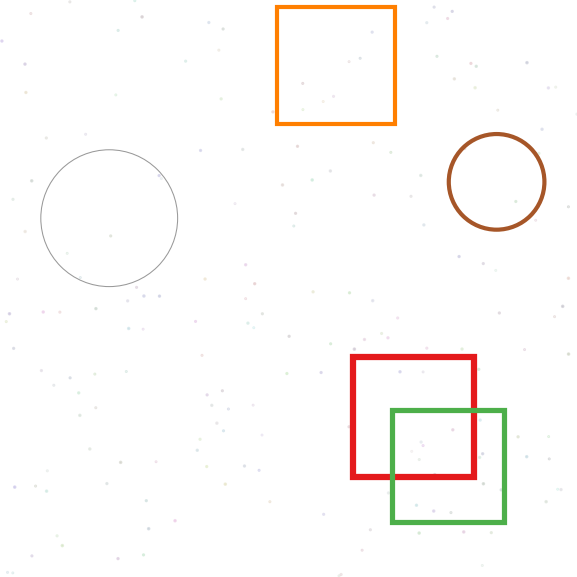[{"shape": "square", "thickness": 3, "radius": 0.52, "center": [0.717, 0.277]}, {"shape": "square", "thickness": 2.5, "radius": 0.49, "center": [0.776, 0.192]}, {"shape": "square", "thickness": 2, "radius": 0.51, "center": [0.582, 0.886]}, {"shape": "circle", "thickness": 2, "radius": 0.41, "center": [0.86, 0.684]}, {"shape": "circle", "thickness": 0.5, "radius": 0.59, "center": [0.189, 0.621]}]